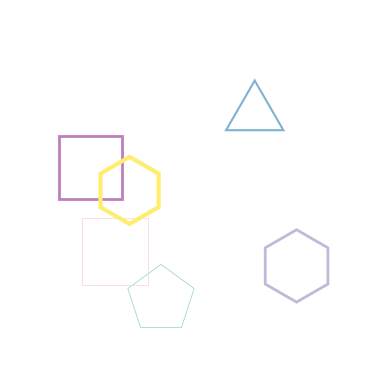[{"shape": "pentagon", "thickness": 0.5, "radius": 0.45, "center": [0.418, 0.223]}, {"shape": "hexagon", "thickness": 2, "radius": 0.47, "center": [0.77, 0.309]}, {"shape": "triangle", "thickness": 1.5, "radius": 0.43, "center": [0.662, 0.705]}, {"shape": "square", "thickness": 0.5, "radius": 0.43, "center": [0.298, 0.347]}, {"shape": "square", "thickness": 2, "radius": 0.4, "center": [0.235, 0.565]}, {"shape": "hexagon", "thickness": 3, "radius": 0.44, "center": [0.336, 0.505]}]